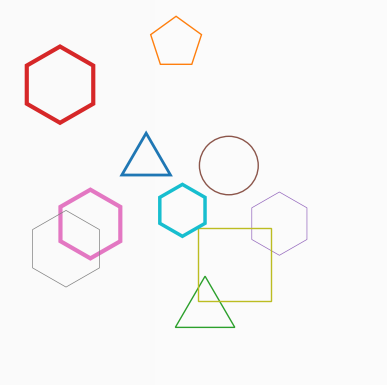[{"shape": "triangle", "thickness": 2, "radius": 0.36, "center": [0.377, 0.582]}, {"shape": "pentagon", "thickness": 1, "radius": 0.34, "center": [0.454, 0.889]}, {"shape": "triangle", "thickness": 1, "radius": 0.44, "center": [0.529, 0.194]}, {"shape": "hexagon", "thickness": 3, "radius": 0.5, "center": [0.155, 0.78]}, {"shape": "hexagon", "thickness": 0.5, "radius": 0.41, "center": [0.721, 0.419]}, {"shape": "circle", "thickness": 1, "radius": 0.38, "center": [0.591, 0.57]}, {"shape": "hexagon", "thickness": 3, "radius": 0.45, "center": [0.233, 0.418]}, {"shape": "hexagon", "thickness": 0.5, "radius": 0.5, "center": [0.17, 0.354]}, {"shape": "square", "thickness": 1, "radius": 0.47, "center": [0.604, 0.313]}, {"shape": "hexagon", "thickness": 2.5, "radius": 0.34, "center": [0.471, 0.454]}]